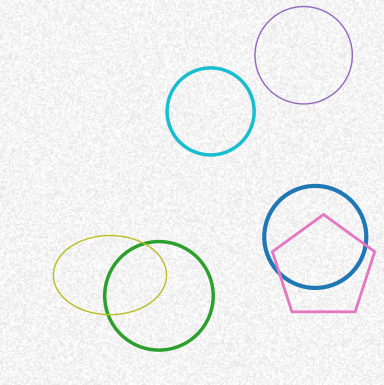[{"shape": "circle", "thickness": 3, "radius": 0.66, "center": [0.819, 0.385]}, {"shape": "circle", "thickness": 2.5, "radius": 0.7, "center": [0.413, 0.232]}, {"shape": "circle", "thickness": 1, "radius": 0.63, "center": [0.789, 0.856]}, {"shape": "pentagon", "thickness": 2, "radius": 0.7, "center": [0.84, 0.303]}, {"shape": "oval", "thickness": 1, "radius": 0.73, "center": [0.286, 0.285]}, {"shape": "circle", "thickness": 2.5, "radius": 0.57, "center": [0.547, 0.711]}]